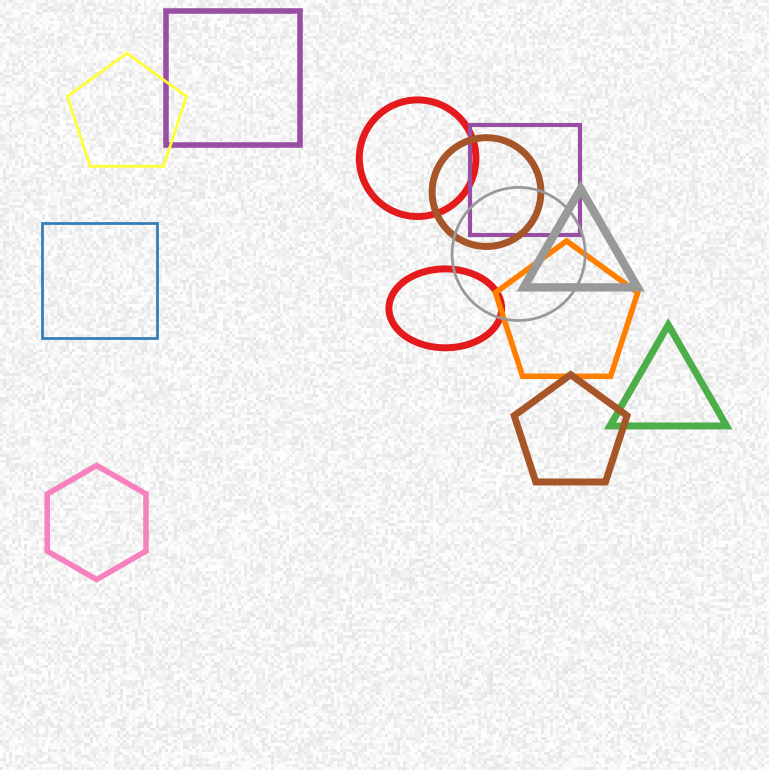[{"shape": "oval", "thickness": 2.5, "radius": 0.37, "center": [0.578, 0.6]}, {"shape": "circle", "thickness": 2.5, "radius": 0.38, "center": [0.542, 0.795]}, {"shape": "square", "thickness": 1, "radius": 0.37, "center": [0.129, 0.635]}, {"shape": "triangle", "thickness": 2.5, "radius": 0.44, "center": [0.868, 0.491]}, {"shape": "square", "thickness": 2, "radius": 0.43, "center": [0.303, 0.899]}, {"shape": "square", "thickness": 1.5, "radius": 0.36, "center": [0.681, 0.767]}, {"shape": "pentagon", "thickness": 2, "radius": 0.49, "center": [0.736, 0.59]}, {"shape": "pentagon", "thickness": 1, "radius": 0.41, "center": [0.165, 0.85]}, {"shape": "pentagon", "thickness": 2.5, "radius": 0.39, "center": [0.741, 0.436]}, {"shape": "circle", "thickness": 2.5, "radius": 0.35, "center": [0.632, 0.751]}, {"shape": "hexagon", "thickness": 2, "radius": 0.37, "center": [0.125, 0.321]}, {"shape": "triangle", "thickness": 3, "radius": 0.43, "center": [0.754, 0.669]}, {"shape": "circle", "thickness": 1, "radius": 0.43, "center": [0.674, 0.67]}]